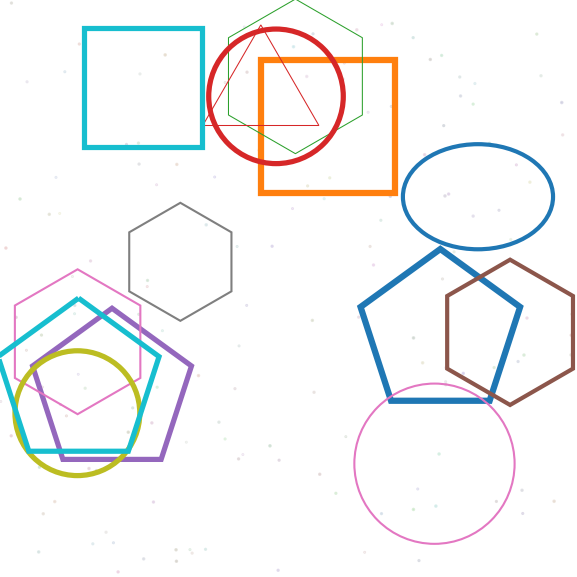[{"shape": "pentagon", "thickness": 3, "radius": 0.73, "center": [0.762, 0.423]}, {"shape": "oval", "thickness": 2, "radius": 0.65, "center": [0.828, 0.658]}, {"shape": "square", "thickness": 3, "radius": 0.58, "center": [0.569, 0.78]}, {"shape": "hexagon", "thickness": 0.5, "radius": 0.67, "center": [0.512, 0.867]}, {"shape": "triangle", "thickness": 0.5, "radius": 0.58, "center": [0.452, 0.84]}, {"shape": "circle", "thickness": 2.5, "radius": 0.58, "center": [0.478, 0.832]}, {"shape": "pentagon", "thickness": 2.5, "radius": 0.72, "center": [0.194, 0.321]}, {"shape": "hexagon", "thickness": 2, "radius": 0.63, "center": [0.883, 0.424]}, {"shape": "hexagon", "thickness": 1, "radius": 0.63, "center": [0.134, 0.407]}, {"shape": "circle", "thickness": 1, "radius": 0.69, "center": [0.752, 0.196]}, {"shape": "hexagon", "thickness": 1, "radius": 0.51, "center": [0.312, 0.546]}, {"shape": "circle", "thickness": 2.5, "radius": 0.54, "center": [0.134, 0.284]}, {"shape": "square", "thickness": 2.5, "radius": 0.51, "center": [0.247, 0.848]}, {"shape": "pentagon", "thickness": 2.5, "radius": 0.73, "center": [0.136, 0.336]}]